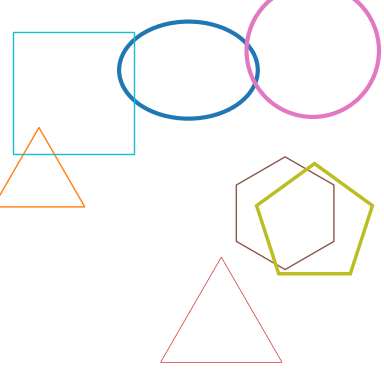[{"shape": "oval", "thickness": 3, "radius": 0.9, "center": [0.489, 0.818]}, {"shape": "triangle", "thickness": 1, "radius": 0.69, "center": [0.101, 0.531]}, {"shape": "triangle", "thickness": 0.5, "radius": 0.91, "center": [0.575, 0.15]}, {"shape": "hexagon", "thickness": 1, "radius": 0.73, "center": [0.741, 0.446]}, {"shape": "circle", "thickness": 3, "radius": 0.86, "center": [0.812, 0.868]}, {"shape": "pentagon", "thickness": 2.5, "radius": 0.79, "center": [0.817, 0.417]}, {"shape": "square", "thickness": 1, "radius": 0.79, "center": [0.191, 0.759]}]